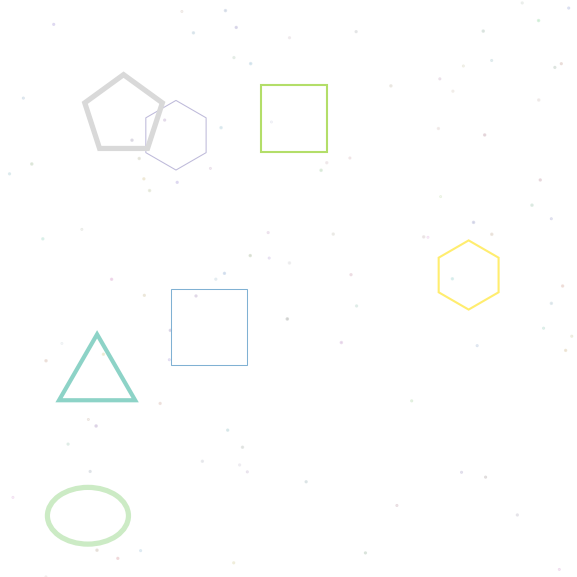[{"shape": "triangle", "thickness": 2, "radius": 0.38, "center": [0.168, 0.344]}, {"shape": "hexagon", "thickness": 0.5, "radius": 0.3, "center": [0.305, 0.765]}, {"shape": "square", "thickness": 0.5, "radius": 0.33, "center": [0.362, 0.433]}, {"shape": "square", "thickness": 1, "radius": 0.29, "center": [0.509, 0.794]}, {"shape": "pentagon", "thickness": 2.5, "radius": 0.35, "center": [0.214, 0.799]}, {"shape": "oval", "thickness": 2.5, "radius": 0.35, "center": [0.152, 0.106]}, {"shape": "hexagon", "thickness": 1, "radius": 0.3, "center": [0.811, 0.523]}]